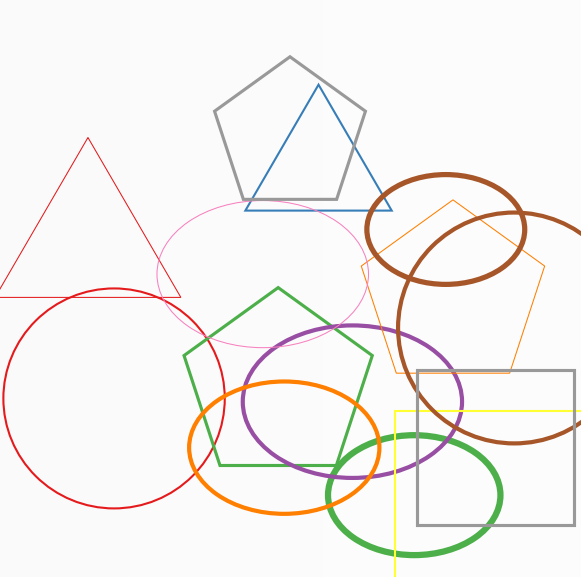[{"shape": "triangle", "thickness": 0.5, "radius": 0.92, "center": [0.151, 0.576]}, {"shape": "circle", "thickness": 1, "radius": 0.95, "center": [0.196, 0.309]}, {"shape": "triangle", "thickness": 1, "radius": 0.73, "center": [0.548, 0.707]}, {"shape": "oval", "thickness": 3, "radius": 0.74, "center": [0.713, 0.142]}, {"shape": "pentagon", "thickness": 1.5, "radius": 0.85, "center": [0.479, 0.331]}, {"shape": "oval", "thickness": 2, "radius": 0.94, "center": [0.606, 0.304]}, {"shape": "pentagon", "thickness": 0.5, "radius": 0.83, "center": [0.779, 0.487]}, {"shape": "oval", "thickness": 2, "radius": 0.82, "center": [0.489, 0.224]}, {"shape": "square", "thickness": 1, "radius": 0.84, "center": [0.848, 0.12]}, {"shape": "circle", "thickness": 2, "radius": 1.0, "center": [0.885, 0.431]}, {"shape": "oval", "thickness": 2.5, "radius": 0.68, "center": [0.767, 0.602]}, {"shape": "oval", "thickness": 0.5, "radius": 0.91, "center": [0.452, 0.524]}, {"shape": "square", "thickness": 1.5, "radius": 0.67, "center": [0.853, 0.224]}, {"shape": "pentagon", "thickness": 1.5, "radius": 0.68, "center": [0.499, 0.764]}]